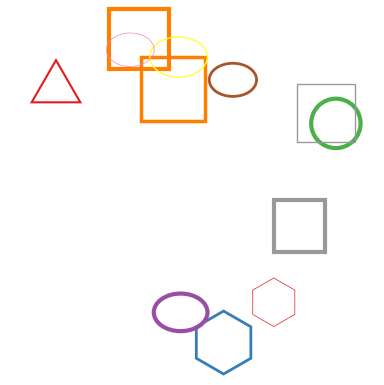[{"shape": "triangle", "thickness": 1.5, "radius": 0.36, "center": [0.145, 0.771]}, {"shape": "hexagon", "thickness": 0.5, "radius": 0.32, "center": [0.711, 0.215]}, {"shape": "hexagon", "thickness": 2, "radius": 0.41, "center": [0.581, 0.11]}, {"shape": "circle", "thickness": 3, "radius": 0.32, "center": [0.872, 0.679]}, {"shape": "oval", "thickness": 3, "radius": 0.35, "center": [0.469, 0.189]}, {"shape": "square", "thickness": 2.5, "radius": 0.42, "center": [0.449, 0.769]}, {"shape": "square", "thickness": 3, "radius": 0.39, "center": [0.361, 0.899]}, {"shape": "oval", "thickness": 1, "radius": 0.37, "center": [0.464, 0.852]}, {"shape": "oval", "thickness": 2, "radius": 0.31, "center": [0.605, 0.793]}, {"shape": "oval", "thickness": 0.5, "radius": 0.31, "center": [0.338, 0.871]}, {"shape": "square", "thickness": 3, "radius": 0.33, "center": [0.778, 0.414]}, {"shape": "square", "thickness": 1, "radius": 0.38, "center": [0.846, 0.707]}]